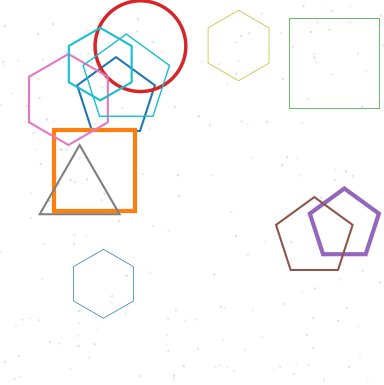[{"shape": "pentagon", "thickness": 1.5, "radius": 0.53, "center": [0.301, 0.746]}, {"shape": "hexagon", "thickness": 0.5, "radius": 0.45, "center": [0.269, 0.263]}, {"shape": "square", "thickness": 3, "radius": 0.53, "center": [0.244, 0.558]}, {"shape": "square", "thickness": 0.5, "radius": 0.58, "center": [0.867, 0.837]}, {"shape": "circle", "thickness": 2.5, "radius": 0.59, "center": [0.365, 0.88]}, {"shape": "pentagon", "thickness": 3, "radius": 0.47, "center": [0.894, 0.416]}, {"shape": "pentagon", "thickness": 1.5, "radius": 0.52, "center": [0.816, 0.383]}, {"shape": "hexagon", "thickness": 1.5, "radius": 0.59, "center": [0.178, 0.742]}, {"shape": "triangle", "thickness": 1.5, "radius": 0.6, "center": [0.207, 0.503]}, {"shape": "hexagon", "thickness": 0.5, "radius": 0.46, "center": [0.62, 0.882]}, {"shape": "pentagon", "thickness": 1, "radius": 0.59, "center": [0.328, 0.794]}, {"shape": "hexagon", "thickness": 1.5, "radius": 0.47, "center": [0.26, 0.834]}]